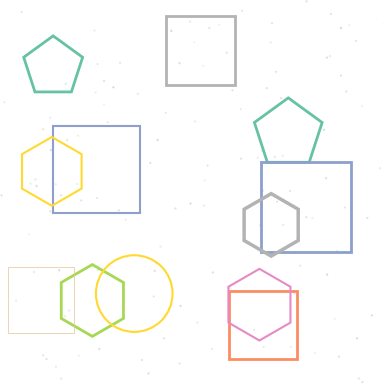[{"shape": "pentagon", "thickness": 2, "radius": 0.4, "center": [0.138, 0.826]}, {"shape": "pentagon", "thickness": 2, "radius": 0.46, "center": [0.749, 0.653]}, {"shape": "square", "thickness": 2, "radius": 0.44, "center": [0.683, 0.157]}, {"shape": "square", "thickness": 1.5, "radius": 0.57, "center": [0.25, 0.56]}, {"shape": "square", "thickness": 2, "radius": 0.58, "center": [0.795, 0.463]}, {"shape": "hexagon", "thickness": 1.5, "radius": 0.47, "center": [0.674, 0.209]}, {"shape": "hexagon", "thickness": 2, "radius": 0.47, "center": [0.24, 0.22]}, {"shape": "circle", "thickness": 1.5, "radius": 0.5, "center": [0.349, 0.237]}, {"shape": "hexagon", "thickness": 1.5, "radius": 0.45, "center": [0.135, 0.555]}, {"shape": "square", "thickness": 0.5, "radius": 0.43, "center": [0.106, 0.221]}, {"shape": "hexagon", "thickness": 2.5, "radius": 0.41, "center": [0.704, 0.416]}, {"shape": "square", "thickness": 2, "radius": 0.45, "center": [0.521, 0.87]}]